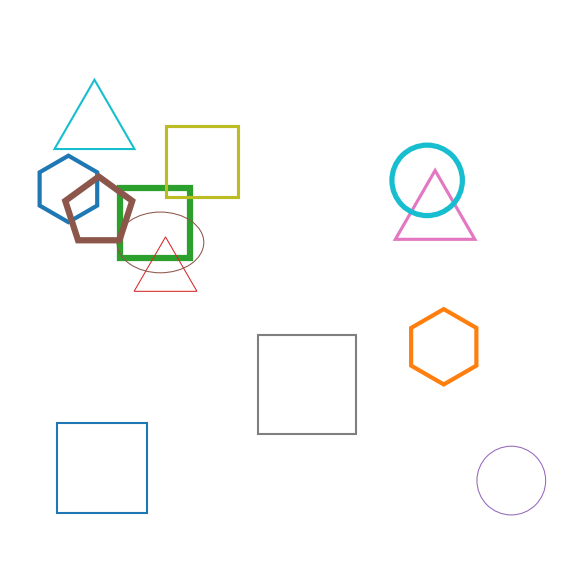[{"shape": "hexagon", "thickness": 2, "radius": 0.29, "center": [0.118, 0.672]}, {"shape": "square", "thickness": 1, "radius": 0.39, "center": [0.176, 0.188]}, {"shape": "hexagon", "thickness": 2, "radius": 0.33, "center": [0.768, 0.399]}, {"shape": "square", "thickness": 3, "radius": 0.3, "center": [0.269, 0.613]}, {"shape": "triangle", "thickness": 0.5, "radius": 0.31, "center": [0.287, 0.526]}, {"shape": "circle", "thickness": 0.5, "radius": 0.3, "center": [0.885, 0.167]}, {"shape": "pentagon", "thickness": 3, "radius": 0.3, "center": [0.171, 0.632]}, {"shape": "oval", "thickness": 0.5, "radius": 0.38, "center": [0.278, 0.579]}, {"shape": "triangle", "thickness": 1.5, "radius": 0.4, "center": [0.753, 0.624]}, {"shape": "square", "thickness": 1, "radius": 0.43, "center": [0.532, 0.334]}, {"shape": "square", "thickness": 1.5, "radius": 0.31, "center": [0.349, 0.72]}, {"shape": "circle", "thickness": 2.5, "radius": 0.31, "center": [0.74, 0.687]}, {"shape": "triangle", "thickness": 1, "radius": 0.4, "center": [0.164, 0.781]}]